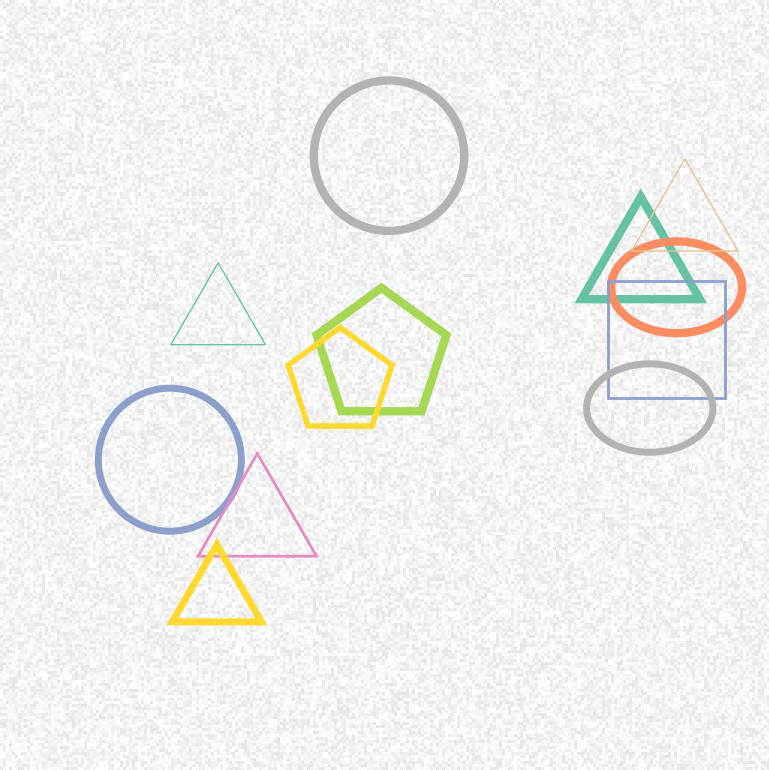[{"shape": "triangle", "thickness": 0.5, "radius": 0.35, "center": [0.283, 0.588]}, {"shape": "triangle", "thickness": 3, "radius": 0.44, "center": [0.832, 0.656]}, {"shape": "oval", "thickness": 3, "radius": 0.43, "center": [0.879, 0.627]}, {"shape": "circle", "thickness": 2.5, "radius": 0.46, "center": [0.221, 0.403]}, {"shape": "square", "thickness": 1, "radius": 0.38, "center": [0.865, 0.56]}, {"shape": "triangle", "thickness": 1, "radius": 0.44, "center": [0.334, 0.322]}, {"shape": "pentagon", "thickness": 3, "radius": 0.44, "center": [0.495, 0.538]}, {"shape": "pentagon", "thickness": 2, "radius": 0.35, "center": [0.442, 0.504]}, {"shape": "triangle", "thickness": 2.5, "radius": 0.33, "center": [0.282, 0.226]}, {"shape": "triangle", "thickness": 0.5, "radius": 0.4, "center": [0.889, 0.714]}, {"shape": "oval", "thickness": 2.5, "radius": 0.41, "center": [0.844, 0.47]}, {"shape": "circle", "thickness": 3, "radius": 0.49, "center": [0.505, 0.798]}]